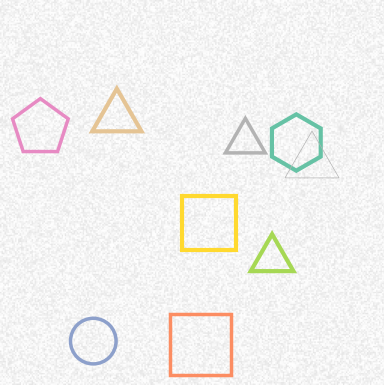[{"shape": "hexagon", "thickness": 3, "radius": 0.37, "center": [0.77, 0.63]}, {"shape": "square", "thickness": 2.5, "radius": 0.39, "center": [0.52, 0.104]}, {"shape": "circle", "thickness": 2.5, "radius": 0.3, "center": [0.242, 0.114]}, {"shape": "pentagon", "thickness": 2.5, "radius": 0.38, "center": [0.105, 0.668]}, {"shape": "triangle", "thickness": 3, "radius": 0.32, "center": [0.707, 0.328]}, {"shape": "square", "thickness": 3, "radius": 0.35, "center": [0.543, 0.42]}, {"shape": "triangle", "thickness": 3, "radius": 0.37, "center": [0.304, 0.696]}, {"shape": "triangle", "thickness": 0.5, "radius": 0.41, "center": [0.81, 0.578]}, {"shape": "triangle", "thickness": 2.5, "radius": 0.3, "center": [0.637, 0.633]}]